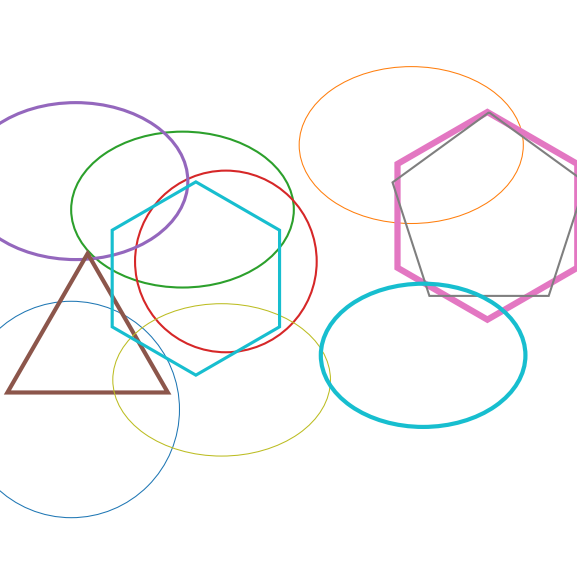[{"shape": "circle", "thickness": 0.5, "radius": 0.94, "center": [0.123, 0.29]}, {"shape": "oval", "thickness": 0.5, "radius": 0.97, "center": [0.712, 0.748]}, {"shape": "oval", "thickness": 1, "radius": 0.96, "center": [0.316, 0.636]}, {"shape": "circle", "thickness": 1, "radius": 0.79, "center": [0.391, 0.546]}, {"shape": "oval", "thickness": 1.5, "radius": 0.97, "center": [0.131, 0.686]}, {"shape": "triangle", "thickness": 2, "radius": 0.8, "center": [0.152, 0.4]}, {"shape": "hexagon", "thickness": 3, "radius": 0.9, "center": [0.844, 0.625]}, {"shape": "pentagon", "thickness": 1, "radius": 0.88, "center": [0.847, 0.629]}, {"shape": "oval", "thickness": 0.5, "radius": 0.94, "center": [0.384, 0.341]}, {"shape": "oval", "thickness": 2, "radius": 0.89, "center": [0.733, 0.384]}, {"shape": "hexagon", "thickness": 1.5, "radius": 0.84, "center": [0.339, 0.517]}]